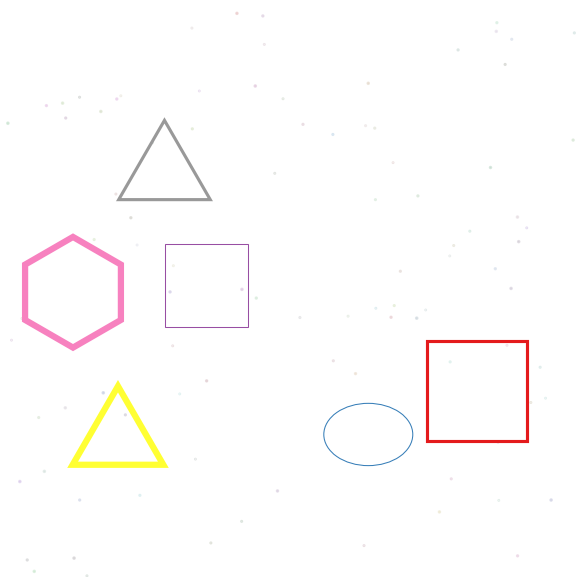[{"shape": "square", "thickness": 1.5, "radius": 0.43, "center": [0.826, 0.323]}, {"shape": "oval", "thickness": 0.5, "radius": 0.39, "center": [0.638, 0.247]}, {"shape": "square", "thickness": 0.5, "radius": 0.36, "center": [0.358, 0.505]}, {"shape": "triangle", "thickness": 3, "radius": 0.45, "center": [0.204, 0.24]}, {"shape": "hexagon", "thickness": 3, "radius": 0.48, "center": [0.126, 0.493]}, {"shape": "triangle", "thickness": 1.5, "radius": 0.46, "center": [0.285, 0.699]}]